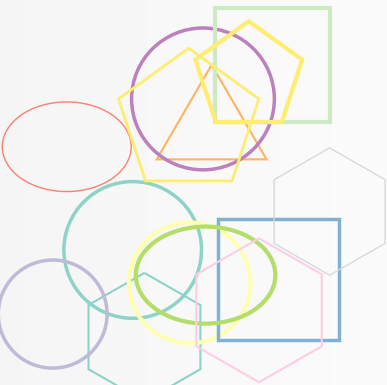[{"shape": "circle", "thickness": 2.5, "radius": 0.89, "center": [0.342, 0.351]}, {"shape": "hexagon", "thickness": 1.5, "radius": 0.83, "center": [0.373, 0.124]}, {"shape": "circle", "thickness": 3, "radius": 0.78, "center": [0.489, 0.265]}, {"shape": "circle", "thickness": 2.5, "radius": 0.7, "center": [0.136, 0.184]}, {"shape": "oval", "thickness": 1, "radius": 0.83, "center": [0.172, 0.619]}, {"shape": "square", "thickness": 2.5, "radius": 0.79, "center": [0.719, 0.275]}, {"shape": "triangle", "thickness": 1.5, "radius": 0.82, "center": [0.546, 0.668]}, {"shape": "oval", "thickness": 3, "radius": 0.9, "center": [0.531, 0.285]}, {"shape": "hexagon", "thickness": 1.5, "radius": 0.93, "center": [0.668, 0.194]}, {"shape": "hexagon", "thickness": 1, "radius": 0.83, "center": [0.851, 0.451]}, {"shape": "circle", "thickness": 2.5, "radius": 0.92, "center": [0.524, 0.743]}, {"shape": "square", "thickness": 3, "radius": 0.74, "center": [0.703, 0.831]}, {"shape": "pentagon", "thickness": 2, "radius": 0.95, "center": [0.487, 0.684]}, {"shape": "pentagon", "thickness": 3, "radius": 0.72, "center": [0.642, 0.8]}]